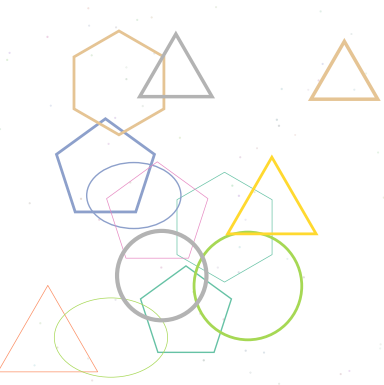[{"shape": "pentagon", "thickness": 1, "radius": 0.62, "center": [0.483, 0.185]}, {"shape": "hexagon", "thickness": 0.5, "radius": 0.71, "center": [0.583, 0.41]}, {"shape": "triangle", "thickness": 0.5, "radius": 0.75, "center": [0.124, 0.109]}, {"shape": "pentagon", "thickness": 2, "radius": 0.67, "center": [0.274, 0.558]}, {"shape": "oval", "thickness": 1, "radius": 0.61, "center": [0.348, 0.492]}, {"shape": "pentagon", "thickness": 0.5, "radius": 0.69, "center": [0.408, 0.441]}, {"shape": "oval", "thickness": 0.5, "radius": 0.74, "center": [0.288, 0.123]}, {"shape": "circle", "thickness": 2, "radius": 0.7, "center": [0.644, 0.257]}, {"shape": "triangle", "thickness": 2, "radius": 0.66, "center": [0.706, 0.459]}, {"shape": "hexagon", "thickness": 2, "radius": 0.67, "center": [0.309, 0.785]}, {"shape": "triangle", "thickness": 2.5, "radius": 0.5, "center": [0.894, 0.792]}, {"shape": "triangle", "thickness": 2.5, "radius": 0.54, "center": [0.457, 0.803]}, {"shape": "circle", "thickness": 3, "radius": 0.58, "center": [0.42, 0.284]}]